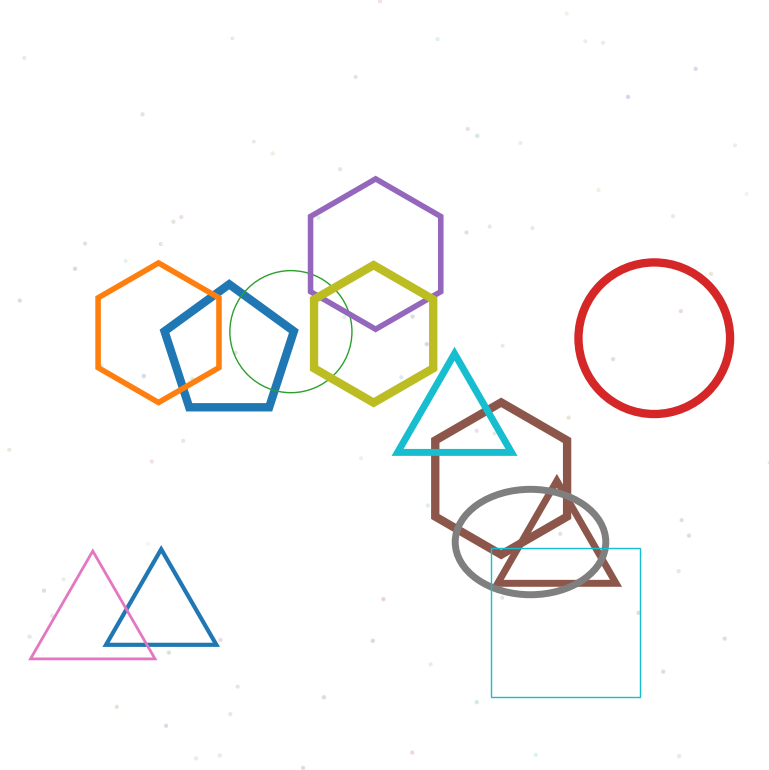[{"shape": "triangle", "thickness": 1.5, "radius": 0.41, "center": [0.209, 0.204]}, {"shape": "pentagon", "thickness": 3, "radius": 0.44, "center": [0.298, 0.543]}, {"shape": "hexagon", "thickness": 2, "radius": 0.45, "center": [0.206, 0.568]}, {"shape": "circle", "thickness": 0.5, "radius": 0.4, "center": [0.378, 0.569]}, {"shape": "circle", "thickness": 3, "radius": 0.49, "center": [0.85, 0.561]}, {"shape": "hexagon", "thickness": 2, "radius": 0.49, "center": [0.488, 0.67]}, {"shape": "hexagon", "thickness": 3, "radius": 0.49, "center": [0.651, 0.379]}, {"shape": "triangle", "thickness": 2.5, "radius": 0.44, "center": [0.723, 0.287]}, {"shape": "triangle", "thickness": 1, "radius": 0.47, "center": [0.12, 0.191]}, {"shape": "oval", "thickness": 2.5, "radius": 0.49, "center": [0.689, 0.296]}, {"shape": "hexagon", "thickness": 3, "radius": 0.45, "center": [0.485, 0.566]}, {"shape": "square", "thickness": 0.5, "radius": 0.48, "center": [0.734, 0.192]}, {"shape": "triangle", "thickness": 2.5, "radius": 0.43, "center": [0.59, 0.455]}]